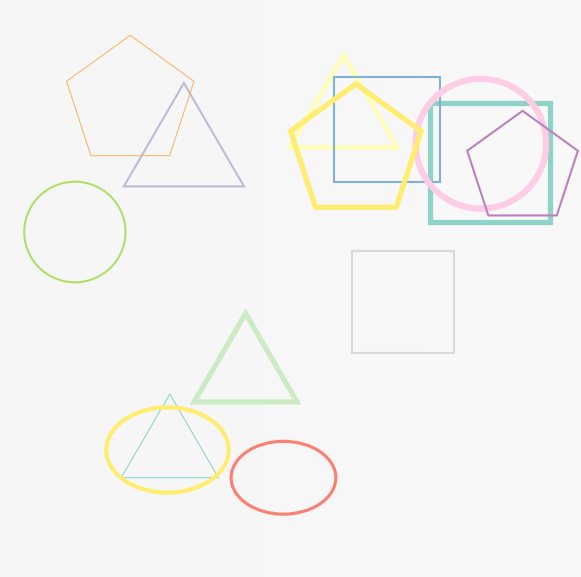[{"shape": "triangle", "thickness": 0.5, "radius": 0.48, "center": [0.292, 0.22]}, {"shape": "square", "thickness": 2.5, "radius": 0.52, "center": [0.843, 0.718]}, {"shape": "triangle", "thickness": 2, "radius": 0.53, "center": [0.591, 0.797]}, {"shape": "triangle", "thickness": 1, "radius": 0.6, "center": [0.316, 0.736]}, {"shape": "oval", "thickness": 1.5, "radius": 0.45, "center": [0.488, 0.172]}, {"shape": "square", "thickness": 1, "radius": 0.46, "center": [0.665, 0.775]}, {"shape": "pentagon", "thickness": 0.5, "radius": 0.58, "center": [0.224, 0.823]}, {"shape": "circle", "thickness": 1, "radius": 0.44, "center": [0.129, 0.597]}, {"shape": "circle", "thickness": 3, "radius": 0.56, "center": [0.827, 0.75]}, {"shape": "square", "thickness": 1, "radius": 0.44, "center": [0.693, 0.476]}, {"shape": "pentagon", "thickness": 1, "radius": 0.5, "center": [0.899, 0.707]}, {"shape": "triangle", "thickness": 2.5, "radius": 0.51, "center": [0.423, 0.354]}, {"shape": "oval", "thickness": 2, "radius": 0.53, "center": [0.288, 0.22]}, {"shape": "pentagon", "thickness": 2.5, "radius": 0.59, "center": [0.612, 0.736]}]